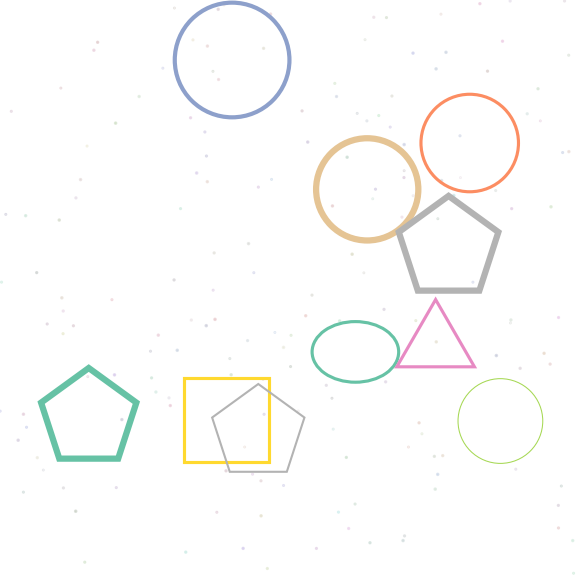[{"shape": "pentagon", "thickness": 3, "radius": 0.43, "center": [0.154, 0.275]}, {"shape": "oval", "thickness": 1.5, "radius": 0.37, "center": [0.615, 0.39]}, {"shape": "circle", "thickness": 1.5, "radius": 0.42, "center": [0.813, 0.751]}, {"shape": "circle", "thickness": 2, "radius": 0.5, "center": [0.402, 0.895]}, {"shape": "triangle", "thickness": 1.5, "radius": 0.39, "center": [0.754, 0.403]}, {"shape": "circle", "thickness": 0.5, "radius": 0.37, "center": [0.866, 0.27]}, {"shape": "square", "thickness": 1.5, "radius": 0.37, "center": [0.393, 0.272]}, {"shape": "circle", "thickness": 3, "radius": 0.44, "center": [0.636, 0.671]}, {"shape": "pentagon", "thickness": 1, "radius": 0.42, "center": [0.447, 0.25]}, {"shape": "pentagon", "thickness": 3, "radius": 0.45, "center": [0.777, 0.569]}]